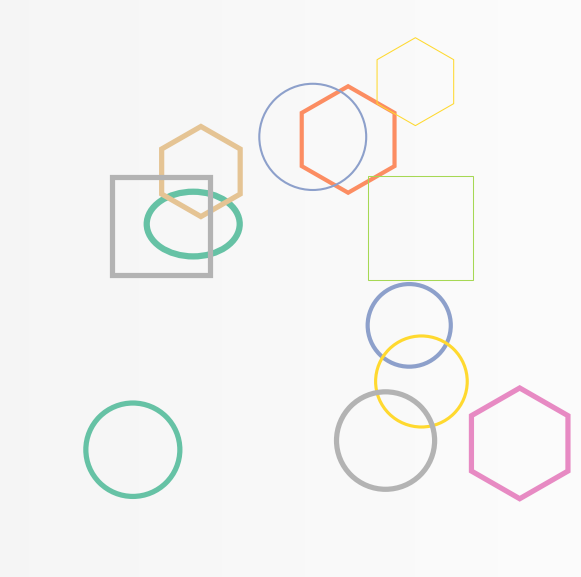[{"shape": "oval", "thickness": 3, "radius": 0.4, "center": [0.332, 0.611]}, {"shape": "circle", "thickness": 2.5, "radius": 0.4, "center": [0.229, 0.22]}, {"shape": "hexagon", "thickness": 2, "radius": 0.46, "center": [0.599, 0.758]}, {"shape": "circle", "thickness": 2, "radius": 0.36, "center": [0.704, 0.436]}, {"shape": "circle", "thickness": 1, "radius": 0.46, "center": [0.538, 0.762]}, {"shape": "hexagon", "thickness": 2.5, "radius": 0.48, "center": [0.894, 0.231]}, {"shape": "square", "thickness": 0.5, "radius": 0.45, "center": [0.723, 0.605]}, {"shape": "circle", "thickness": 1.5, "radius": 0.39, "center": [0.725, 0.339]}, {"shape": "hexagon", "thickness": 0.5, "radius": 0.38, "center": [0.715, 0.858]}, {"shape": "hexagon", "thickness": 2.5, "radius": 0.39, "center": [0.346, 0.702]}, {"shape": "circle", "thickness": 2.5, "radius": 0.42, "center": [0.663, 0.236]}, {"shape": "square", "thickness": 2.5, "radius": 0.42, "center": [0.277, 0.608]}]